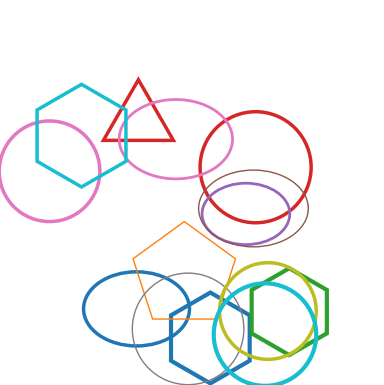[{"shape": "hexagon", "thickness": 3, "radius": 0.59, "center": [0.546, 0.122]}, {"shape": "oval", "thickness": 2.5, "radius": 0.69, "center": [0.355, 0.198]}, {"shape": "pentagon", "thickness": 1, "radius": 0.7, "center": [0.479, 0.285]}, {"shape": "hexagon", "thickness": 3, "radius": 0.56, "center": [0.751, 0.19]}, {"shape": "circle", "thickness": 2.5, "radius": 0.72, "center": [0.664, 0.566]}, {"shape": "triangle", "thickness": 2.5, "radius": 0.52, "center": [0.359, 0.688]}, {"shape": "oval", "thickness": 2, "radius": 0.57, "center": [0.639, 0.444]}, {"shape": "oval", "thickness": 1, "radius": 0.71, "center": [0.658, 0.459]}, {"shape": "circle", "thickness": 2.5, "radius": 0.65, "center": [0.129, 0.555]}, {"shape": "oval", "thickness": 2, "radius": 0.74, "center": [0.457, 0.638]}, {"shape": "circle", "thickness": 1, "radius": 0.72, "center": [0.489, 0.146]}, {"shape": "circle", "thickness": 2.5, "radius": 0.63, "center": [0.696, 0.192]}, {"shape": "hexagon", "thickness": 2.5, "radius": 0.67, "center": [0.212, 0.648]}, {"shape": "circle", "thickness": 3, "radius": 0.67, "center": [0.688, 0.131]}]